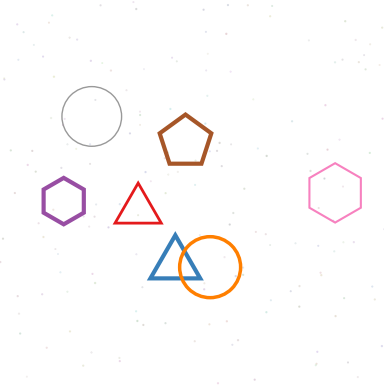[{"shape": "triangle", "thickness": 2, "radius": 0.35, "center": [0.359, 0.455]}, {"shape": "triangle", "thickness": 3, "radius": 0.37, "center": [0.455, 0.314]}, {"shape": "hexagon", "thickness": 3, "radius": 0.3, "center": [0.165, 0.478]}, {"shape": "circle", "thickness": 2.5, "radius": 0.4, "center": [0.546, 0.306]}, {"shape": "pentagon", "thickness": 3, "radius": 0.35, "center": [0.482, 0.632]}, {"shape": "hexagon", "thickness": 1.5, "radius": 0.39, "center": [0.87, 0.499]}, {"shape": "circle", "thickness": 1, "radius": 0.39, "center": [0.238, 0.698]}]